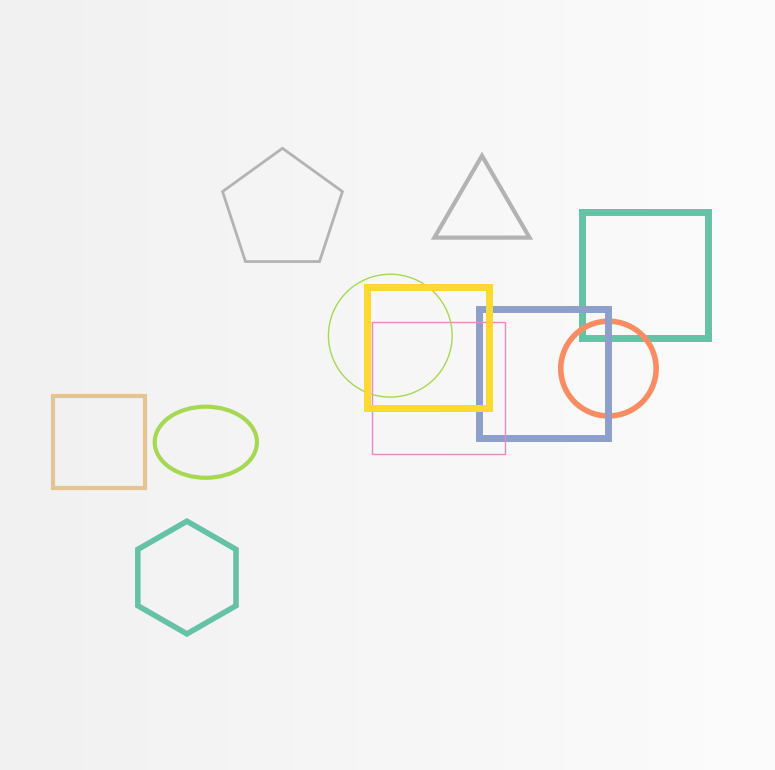[{"shape": "square", "thickness": 2.5, "radius": 0.41, "center": [0.832, 0.643]}, {"shape": "hexagon", "thickness": 2, "radius": 0.37, "center": [0.241, 0.25]}, {"shape": "circle", "thickness": 2, "radius": 0.31, "center": [0.785, 0.521]}, {"shape": "square", "thickness": 2.5, "radius": 0.42, "center": [0.701, 0.515]}, {"shape": "square", "thickness": 0.5, "radius": 0.43, "center": [0.566, 0.496]}, {"shape": "oval", "thickness": 1.5, "radius": 0.33, "center": [0.266, 0.426]}, {"shape": "circle", "thickness": 0.5, "radius": 0.4, "center": [0.504, 0.564]}, {"shape": "square", "thickness": 2.5, "radius": 0.39, "center": [0.552, 0.548]}, {"shape": "square", "thickness": 1.5, "radius": 0.3, "center": [0.127, 0.426]}, {"shape": "triangle", "thickness": 1.5, "radius": 0.35, "center": [0.622, 0.727]}, {"shape": "pentagon", "thickness": 1, "radius": 0.41, "center": [0.365, 0.726]}]